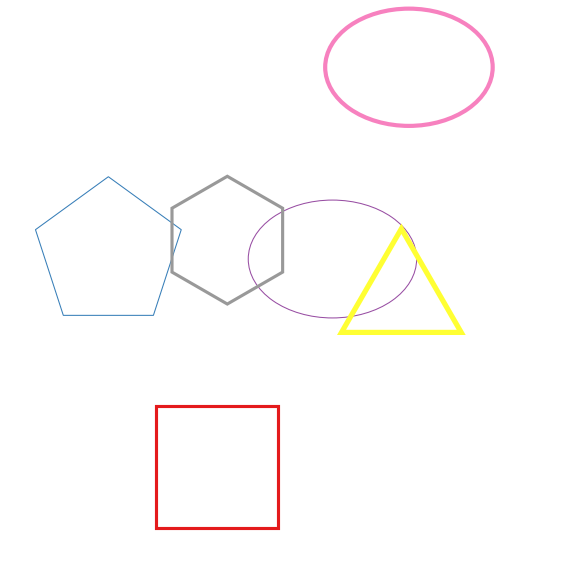[{"shape": "square", "thickness": 1.5, "radius": 0.53, "center": [0.376, 0.19]}, {"shape": "pentagon", "thickness": 0.5, "radius": 0.66, "center": [0.188, 0.56]}, {"shape": "oval", "thickness": 0.5, "radius": 0.73, "center": [0.576, 0.551]}, {"shape": "triangle", "thickness": 2.5, "radius": 0.6, "center": [0.695, 0.483]}, {"shape": "oval", "thickness": 2, "radius": 0.73, "center": [0.708, 0.883]}, {"shape": "hexagon", "thickness": 1.5, "radius": 0.55, "center": [0.394, 0.583]}]